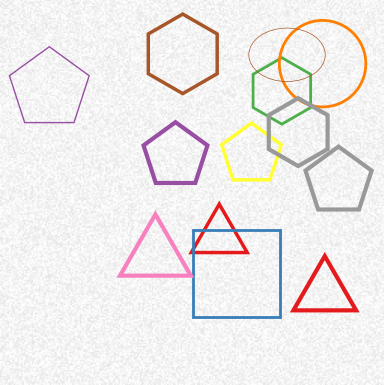[{"shape": "triangle", "thickness": 2.5, "radius": 0.42, "center": [0.57, 0.386]}, {"shape": "triangle", "thickness": 3, "radius": 0.47, "center": [0.844, 0.241]}, {"shape": "square", "thickness": 2, "radius": 0.56, "center": [0.613, 0.29]}, {"shape": "hexagon", "thickness": 2, "radius": 0.43, "center": [0.732, 0.764]}, {"shape": "pentagon", "thickness": 3, "radius": 0.44, "center": [0.456, 0.595]}, {"shape": "pentagon", "thickness": 1, "radius": 0.54, "center": [0.128, 0.77]}, {"shape": "circle", "thickness": 2, "radius": 0.56, "center": [0.838, 0.835]}, {"shape": "pentagon", "thickness": 2.5, "radius": 0.41, "center": [0.653, 0.599]}, {"shape": "oval", "thickness": 0.5, "radius": 0.5, "center": [0.746, 0.858]}, {"shape": "hexagon", "thickness": 2.5, "radius": 0.52, "center": [0.475, 0.86]}, {"shape": "triangle", "thickness": 3, "radius": 0.53, "center": [0.404, 0.337]}, {"shape": "hexagon", "thickness": 3, "radius": 0.44, "center": [0.775, 0.657]}, {"shape": "pentagon", "thickness": 3, "radius": 0.45, "center": [0.879, 0.529]}]